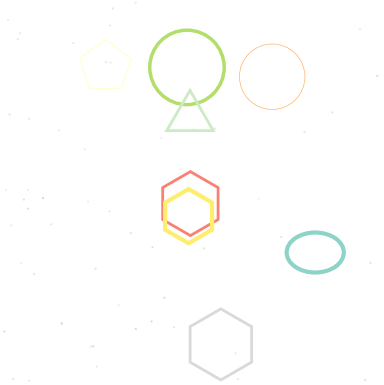[{"shape": "oval", "thickness": 3, "radius": 0.37, "center": [0.819, 0.344]}, {"shape": "pentagon", "thickness": 0.5, "radius": 0.35, "center": [0.274, 0.826]}, {"shape": "hexagon", "thickness": 2, "radius": 0.42, "center": [0.495, 0.471]}, {"shape": "circle", "thickness": 0.5, "radius": 0.43, "center": [0.707, 0.801]}, {"shape": "circle", "thickness": 2.5, "radius": 0.48, "center": [0.486, 0.825]}, {"shape": "hexagon", "thickness": 2, "radius": 0.46, "center": [0.574, 0.105]}, {"shape": "triangle", "thickness": 2, "radius": 0.35, "center": [0.494, 0.696]}, {"shape": "hexagon", "thickness": 3, "radius": 0.35, "center": [0.49, 0.438]}]